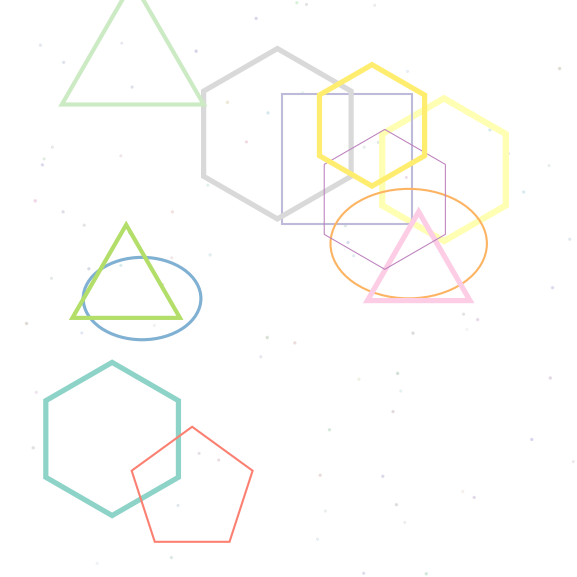[{"shape": "hexagon", "thickness": 2.5, "radius": 0.66, "center": [0.194, 0.239]}, {"shape": "hexagon", "thickness": 3, "radius": 0.62, "center": [0.769, 0.705]}, {"shape": "square", "thickness": 1, "radius": 0.56, "center": [0.602, 0.724]}, {"shape": "pentagon", "thickness": 1, "radius": 0.55, "center": [0.333, 0.15]}, {"shape": "oval", "thickness": 1.5, "radius": 0.51, "center": [0.246, 0.482]}, {"shape": "oval", "thickness": 1, "radius": 0.68, "center": [0.708, 0.577]}, {"shape": "triangle", "thickness": 2, "radius": 0.54, "center": [0.219, 0.502]}, {"shape": "triangle", "thickness": 2.5, "radius": 0.51, "center": [0.725, 0.53]}, {"shape": "hexagon", "thickness": 2.5, "radius": 0.74, "center": [0.48, 0.768]}, {"shape": "hexagon", "thickness": 0.5, "radius": 0.61, "center": [0.666, 0.654]}, {"shape": "triangle", "thickness": 2, "radius": 0.71, "center": [0.23, 0.889]}, {"shape": "hexagon", "thickness": 2.5, "radius": 0.53, "center": [0.644, 0.782]}]